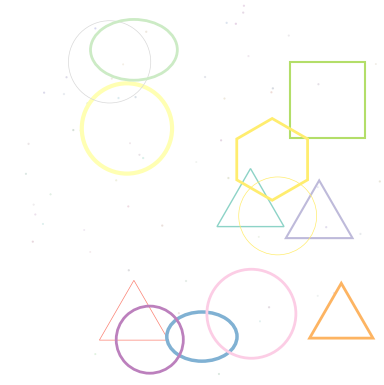[{"shape": "triangle", "thickness": 1, "radius": 0.5, "center": [0.651, 0.462]}, {"shape": "circle", "thickness": 3, "radius": 0.59, "center": [0.33, 0.666]}, {"shape": "triangle", "thickness": 1.5, "radius": 0.5, "center": [0.829, 0.431]}, {"shape": "triangle", "thickness": 0.5, "radius": 0.52, "center": [0.348, 0.168]}, {"shape": "oval", "thickness": 2.5, "radius": 0.46, "center": [0.524, 0.126]}, {"shape": "triangle", "thickness": 2, "radius": 0.47, "center": [0.886, 0.169]}, {"shape": "square", "thickness": 1.5, "radius": 0.49, "center": [0.85, 0.74]}, {"shape": "circle", "thickness": 2, "radius": 0.58, "center": [0.653, 0.185]}, {"shape": "circle", "thickness": 0.5, "radius": 0.53, "center": [0.285, 0.839]}, {"shape": "circle", "thickness": 2, "radius": 0.44, "center": [0.389, 0.118]}, {"shape": "oval", "thickness": 2, "radius": 0.56, "center": [0.348, 0.871]}, {"shape": "circle", "thickness": 0.5, "radius": 0.51, "center": [0.721, 0.439]}, {"shape": "hexagon", "thickness": 2, "radius": 0.53, "center": [0.707, 0.586]}]